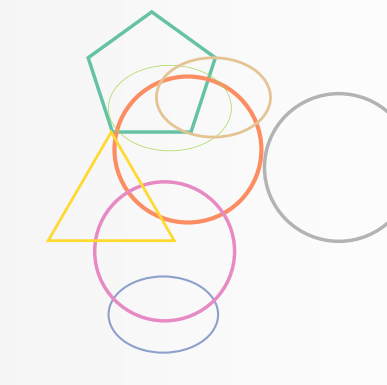[{"shape": "pentagon", "thickness": 2.5, "radius": 0.86, "center": [0.392, 0.797]}, {"shape": "circle", "thickness": 3, "radius": 0.95, "center": [0.485, 0.612]}, {"shape": "oval", "thickness": 1.5, "radius": 0.71, "center": [0.421, 0.183]}, {"shape": "circle", "thickness": 2.5, "radius": 0.9, "center": [0.425, 0.347]}, {"shape": "oval", "thickness": 0.5, "radius": 0.79, "center": [0.439, 0.719]}, {"shape": "triangle", "thickness": 2, "radius": 0.94, "center": [0.287, 0.469]}, {"shape": "oval", "thickness": 2, "radius": 0.74, "center": [0.551, 0.747]}, {"shape": "circle", "thickness": 2.5, "radius": 0.96, "center": [0.874, 0.565]}]